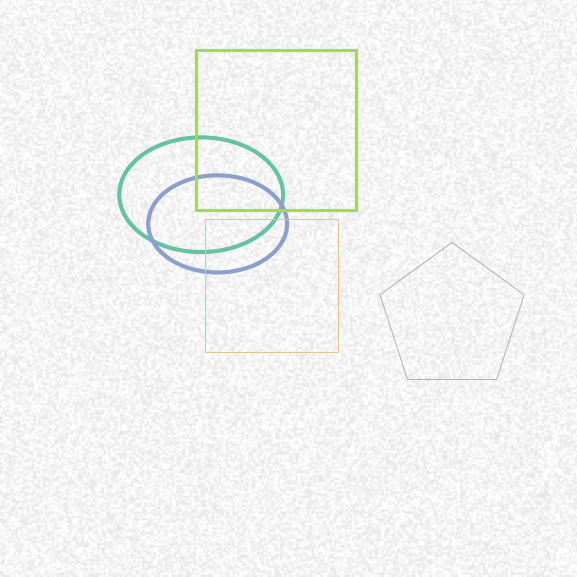[{"shape": "oval", "thickness": 2, "radius": 0.71, "center": [0.348, 0.662]}, {"shape": "oval", "thickness": 2, "radius": 0.6, "center": [0.377, 0.611]}, {"shape": "square", "thickness": 1.5, "radius": 0.69, "center": [0.478, 0.775]}, {"shape": "square", "thickness": 0.5, "radius": 0.58, "center": [0.47, 0.505]}, {"shape": "pentagon", "thickness": 0.5, "radius": 0.66, "center": [0.783, 0.448]}]